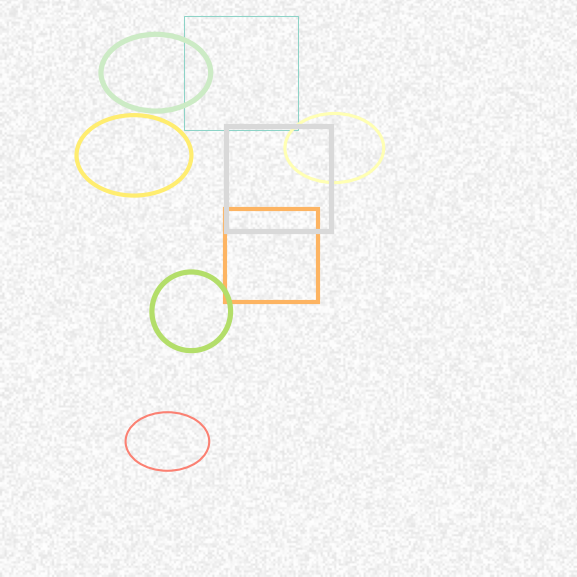[{"shape": "square", "thickness": 0.5, "radius": 0.49, "center": [0.417, 0.872]}, {"shape": "oval", "thickness": 1.5, "radius": 0.43, "center": [0.579, 0.743]}, {"shape": "oval", "thickness": 1, "radius": 0.36, "center": [0.29, 0.235]}, {"shape": "square", "thickness": 2, "radius": 0.4, "center": [0.47, 0.557]}, {"shape": "circle", "thickness": 2.5, "radius": 0.34, "center": [0.331, 0.46]}, {"shape": "square", "thickness": 2.5, "radius": 0.45, "center": [0.482, 0.69]}, {"shape": "oval", "thickness": 2.5, "radius": 0.47, "center": [0.27, 0.873]}, {"shape": "oval", "thickness": 2, "radius": 0.5, "center": [0.232, 0.73]}]